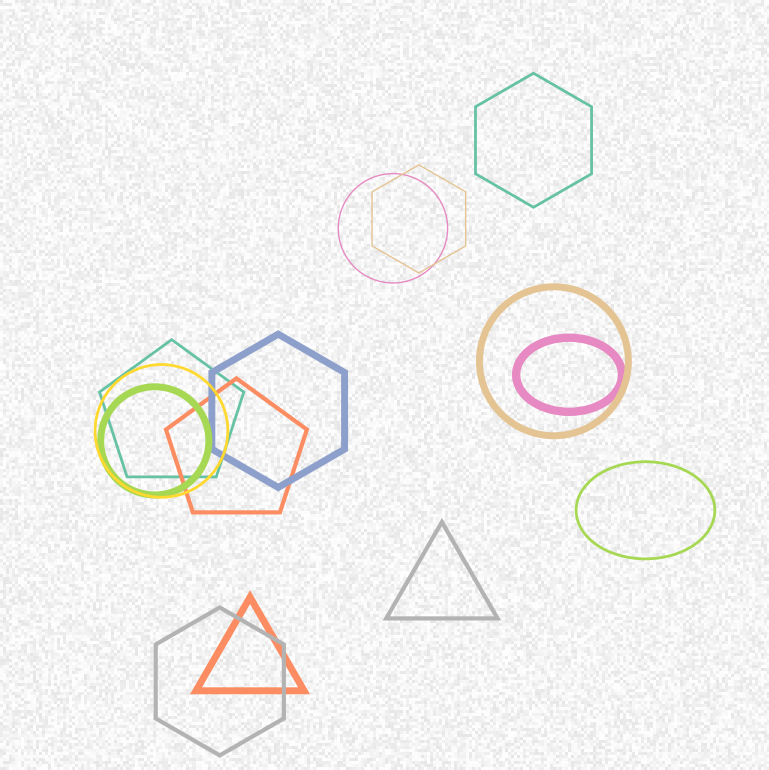[{"shape": "hexagon", "thickness": 1, "radius": 0.44, "center": [0.693, 0.818]}, {"shape": "pentagon", "thickness": 1, "radius": 0.49, "center": [0.223, 0.46]}, {"shape": "pentagon", "thickness": 1.5, "radius": 0.48, "center": [0.307, 0.412]}, {"shape": "triangle", "thickness": 2.5, "radius": 0.41, "center": [0.325, 0.143]}, {"shape": "hexagon", "thickness": 2.5, "radius": 0.5, "center": [0.361, 0.466]}, {"shape": "circle", "thickness": 0.5, "radius": 0.36, "center": [0.51, 0.704]}, {"shape": "oval", "thickness": 3, "radius": 0.34, "center": [0.739, 0.513]}, {"shape": "oval", "thickness": 1, "radius": 0.45, "center": [0.838, 0.337]}, {"shape": "circle", "thickness": 2.5, "radius": 0.35, "center": [0.201, 0.427]}, {"shape": "circle", "thickness": 1, "radius": 0.43, "center": [0.21, 0.44]}, {"shape": "circle", "thickness": 2.5, "radius": 0.48, "center": [0.719, 0.531]}, {"shape": "hexagon", "thickness": 0.5, "radius": 0.35, "center": [0.544, 0.716]}, {"shape": "hexagon", "thickness": 1.5, "radius": 0.48, "center": [0.285, 0.115]}, {"shape": "triangle", "thickness": 1.5, "radius": 0.42, "center": [0.574, 0.239]}]